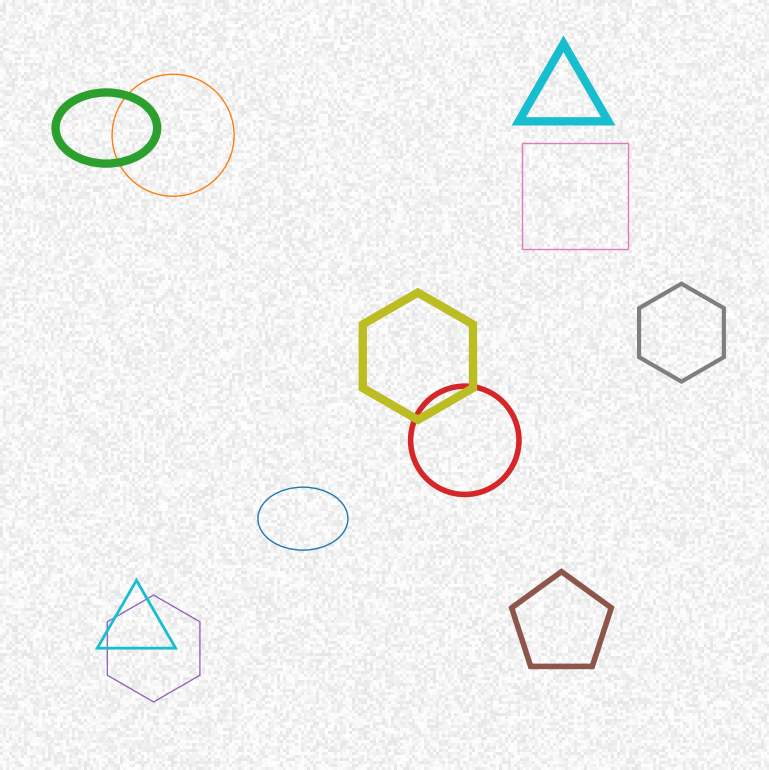[{"shape": "oval", "thickness": 0.5, "radius": 0.29, "center": [0.393, 0.326]}, {"shape": "circle", "thickness": 0.5, "radius": 0.4, "center": [0.225, 0.824]}, {"shape": "oval", "thickness": 3, "radius": 0.33, "center": [0.138, 0.834]}, {"shape": "circle", "thickness": 2, "radius": 0.35, "center": [0.604, 0.428]}, {"shape": "hexagon", "thickness": 0.5, "radius": 0.35, "center": [0.2, 0.158]}, {"shape": "pentagon", "thickness": 2, "radius": 0.34, "center": [0.729, 0.19]}, {"shape": "square", "thickness": 0.5, "radius": 0.34, "center": [0.747, 0.745]}, {"shape": "hexagon", "thickness": 1.5, "radius": 0.32, "center": [0.885, 0.568]}, {"shape": "hexagon", "thickness": 3, "radius": 0.41, "center": [0.543, 0.537]}, {"shape": "triangle", "thickness": 3, "radius": 0.34, "center": [0.732, 0.876]}, {"shape": "triangle", "thickness": 1, "radius": 0.29, "center": [0.177, 0.188]}]